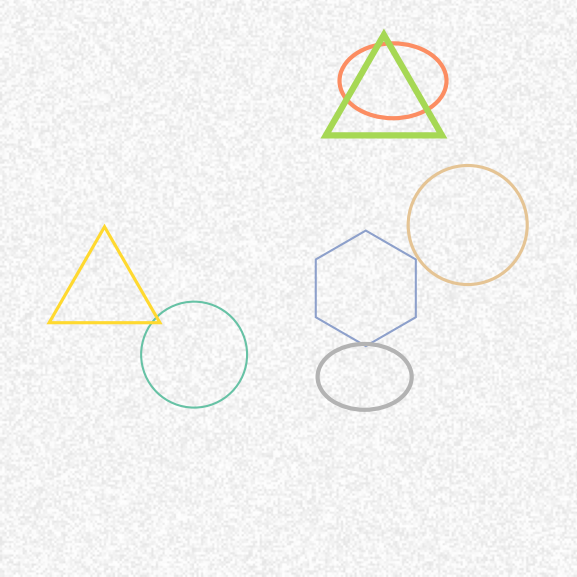[{"shape": "circle", "thickness": 1, "radius": 0.46, "center": [0.336, 0.385]}, {"shape": "oval", "thickness": 2, "radius": 0.46, "center": [0.681, 0.859]}, {"shape": "hexagon", "thickness": 1, "radius": 0.5, "center": [0.633, 0.5]}, {"shape": "triangle", "thickness": 3, "radius": 0.58, "center": [0.665, 0.823]}, {"shape": "triangle", "thickness": 1.5, "radius": 0.55, "center": [0.181, 0.496]}, {"shape": "circle", "thickness": 1.5, "radius": 0.52, "center": [0.81, 0.609]}, {"shape": "oval", "thickness": 2, "radius": 0.41, "center": [0.631, 0.347]}]